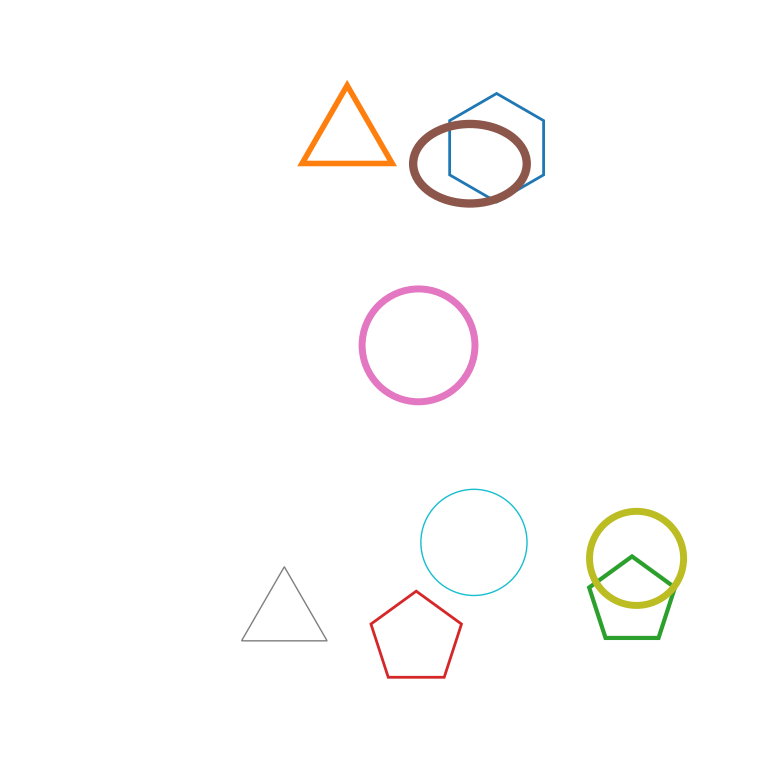[{"shape": "hexagon", "thickness": 1, "radius": 0.35, "center": [0.645, 0.808]}, {"shape": "triangle", "thickness": 2, "radius": 0.34, "center": [0.451, 0.821]}, {"shape": "pentagon", "thickness": 1.5, "radius": 0.29, "center": [0.821, 0.219]}, {"shape": "pentagon", "thickness": 1, "radius": 0.31, "center": [0.541, 0.17]}, {"shape": "oval", "thickness": 3, "radius": 0.37, "center": [0.61, 0.787]}, {"shape": "circle", "thickness": 2.5, "radius": 0.37, "center": [0.544, 0.551]}, {"shape": "triangle", "thickness": 0.5, "radius": 0.32, "center": [0.369, 0.2]}, {"shape": "circle", "thickness": 2.5, "radius": 0.31, "center": [0.827, 0.275]}, {"shape": "circle", "thickness": 0.5, "radius": 0.34, "center": [0.616, 0.296]}]